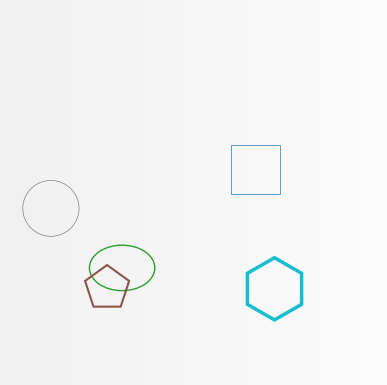[{"shape": "square", "thickness": 0.5, "radius": 0.32, "center": [0.659, 0.56]}, {"shape": "oval", "thickness": 1, "radius": 0.42, "center": [0.315, 0.304]}, {"shape": "pentagon", "thickness": 1.5, "radius": 0.3, "center": [0.276, 0.252]}, {"shape": "circle", "thickness": 0.5, "radius": 0.36, "center": [0.131, 0.459]}, {"shape": "hexagon", "thickness": 2.5, "radius": 0.4, "center": [0.708, 0.25]}]